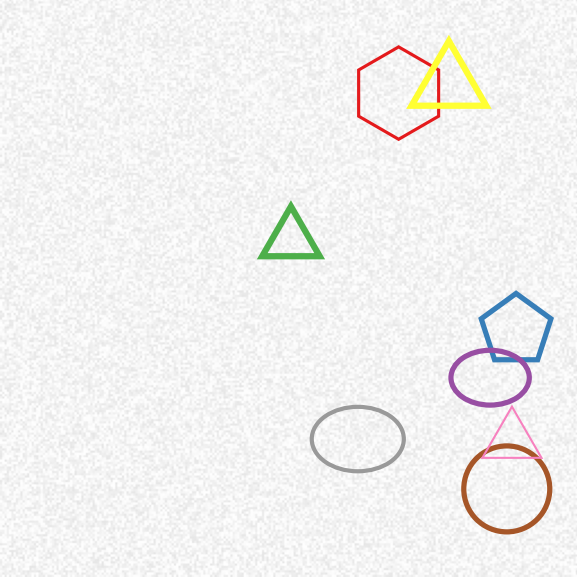[{"shape": "hexagon", "thickness": 1.5, "radius": 0.4, "center": [0.69, 0.838]}, {"shape": "pentagon", "thickness": 2.5, "radius": 0.32, "center": [0.894, 0.428]}, {"shape": "triangle", "thickness": 3, "radius": 0.29, "center": [0.504, 0.584]}, {"shape": "oval", "thickness": 2.5, "radius": 0.34, "center": [0.849, 0.345]}, {"shape": "triangle", "thickness": 3, "radius": 0.37, "center": [0.777, 0.853]}, {"shape": "circle", "thickness": 2.5, "radius": 0.37, "center": [0.878, 0.153]}, {"shape": "triangle", "thickness": 1, "radius": 0.3, "center": [0.887, 0.236]}, {"shape": "oval", "thickness": 2, "radius": 0.4, "center": [0.62, 0.239]}]